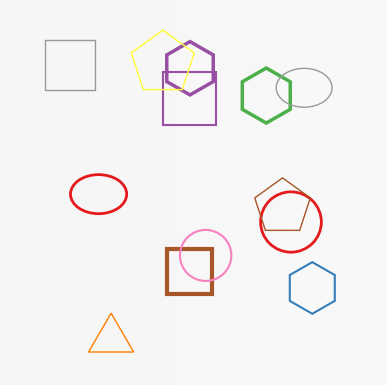[{"shape": "oval", "thickness": 2, "radius": 0.36, "center": [0.254, 0.496]}, {"shape": "circle", "thickness": 2, "radius": 0.39, "center": [0.751, 0.423]}, {"shape": "hexagon", "thickness": 1.5, "radius": 0.34, "center": [0.806, 0.252]}, {"shape": "hexagon", "thickness": 2.5, "radius": 0.36, "center": [0.687, 0.752]}, {"shape": "hexagon", "thickness": 2.5, "radius": 0.35, "center": [0.49, 0.823]}, {"shape": "square", "thickness": 1.5, "radius": 0.34, "center": [0.488, 0.744]}, {"shape": "triangle", "thickness": 1, "radius": 0.34, "center": [0.287, 0.119]}, {"shape": "pentagon", "thickness": 1, "radius": 0.43, "center": [0.42, 0.836]}, {"shape": "square", "thickness": 3, "radius": 0.29, "center": [0.489, 0.295]}, {"shape": "pentagon", "thickness": 1, "radius": 0.38, "center": [0.729, 0.463]}, {"shape": "circle", "thickness": 1.5, "radius": 0.33, "center": [0.531, 0.337]}, {"shape": "square", "thickness": 1, "radius": 0.33, "center": [0.181, 0.831]}, {"shape": "oval", "thickness": 1, "radius": 0.36, "center": [0.785, 0.772]}]